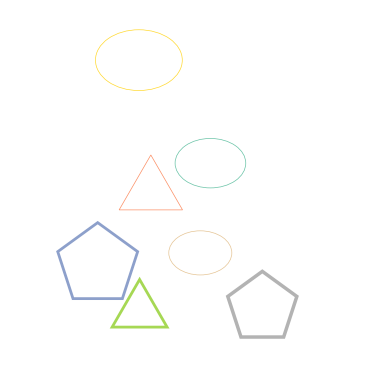[{"shape": "oval", "thickness": 0.5, "radius": 0.46, "center": [0.547, 0.576]}, {"shape": "triangle", "thickness": 0.5, "radius": 0.48, "center": [0.392, 0.502]}, {"shape": "pentagon", "thickness": 2, "radius": 0.55, "center": [0.254, 0.313]}, {"shape": "triangle", "thickness": 2, "radius": 0.41, "center": [0.363, 0.192]}, {"shape": "oval", "thickness": 0.5, "radius": 0.56, "center": [0.361, 0.844]}, {"shape": "oval", "thickness": 0.5, "radius": 0.41, "center": [0.52, 0.343]}, {"shape": "pentagon", "thickness": 2.5, "radius": 0.47, "center": [0.681, 0.201]}]